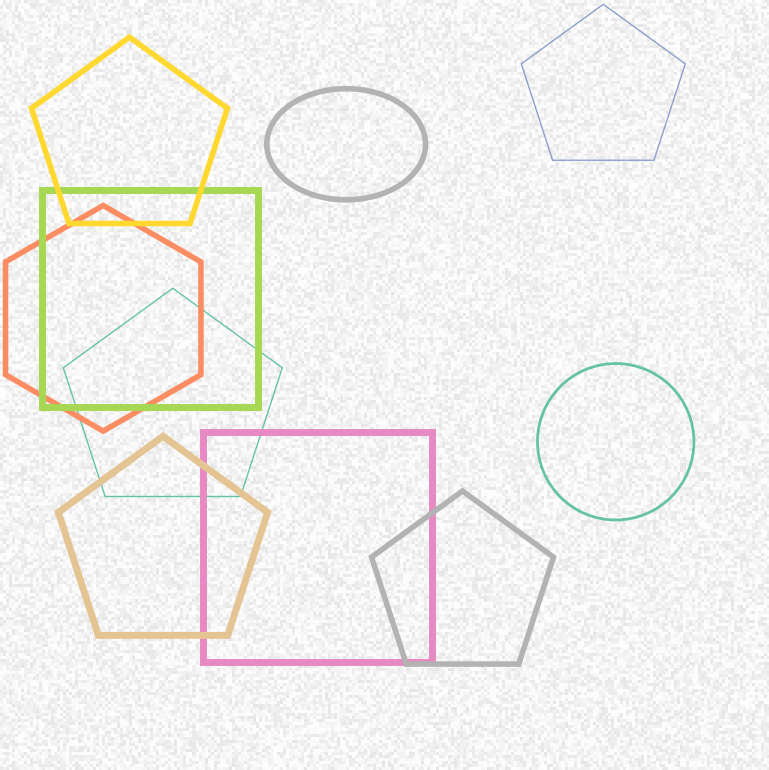[{"shape": "circle", "thickness": 1, "radius": 0.51, "center": [0.8, 0.426]}, {"shape": "pentagon", "thickness": 0.5, "radius": 0.75, "center": [0.224, 0.476]}, {"shape": "hexagon", "thickness": 2, "radius": 0.73, "center": [0.134, 0.587]}, {"shape": "pentagon", "thickness": 0.5, "radius": 0.56, "center": [0.783, 0.882]}, {"shape": "square", "thickness": 2.5, "radius": 0.75, "center": [0.412, 0.289]}, {"shape": "square", "thickness": 2.5, "radius": 0.7, "center": [0.195, 0.612]}, {"shape": "pentagon", "thickness": 2, "radius": 0.67, "center": [0.168, 0.818]}, {"shape": "pentagon", "thickness": 2.5, "radius": 0.71, "center": [0.212, 0.29]}, {"shape": "oval", "thickness": 2, "radius": 0.52, "center": [0.45, 0.813]}, {"shape": "pentagon", "thickness": 2, "radius": 0.62, "center": [0.601, 0.238]}]